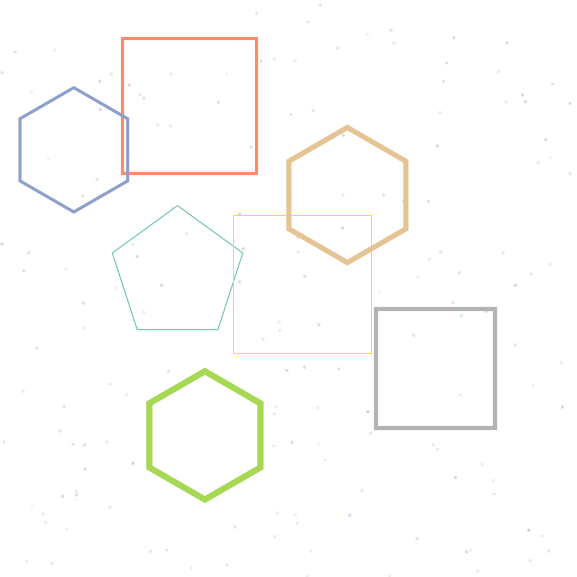[{"shape": "pentagon", "thickness": 0.5, "radius": 0.59, "center": [0.307, 0.524]}, {"shape": "square", "thickness": 1.5, "radius": 0.58, "center": [0.327, 0.817]}, {"shape": "hexagon", "thickness": 1.5, "radius": 0.54, "center": [0.128, 0.74]}, {"shape": "hexagon", "thickness": 3, "radius": 0.56, "center": [0.355, 0.245]}, {"shape": "square", "thickness": 0.5, "radius": 0.6, "center": [0.523, 0.507]}, {"shape": "hexagon", "thickness": 2.5, "radius": 0.59, "center": [0.602, 0.661]}, {"shape": "square", "thickness": 2, "radius": 0.52, "center": [0.754, 0.361]}]